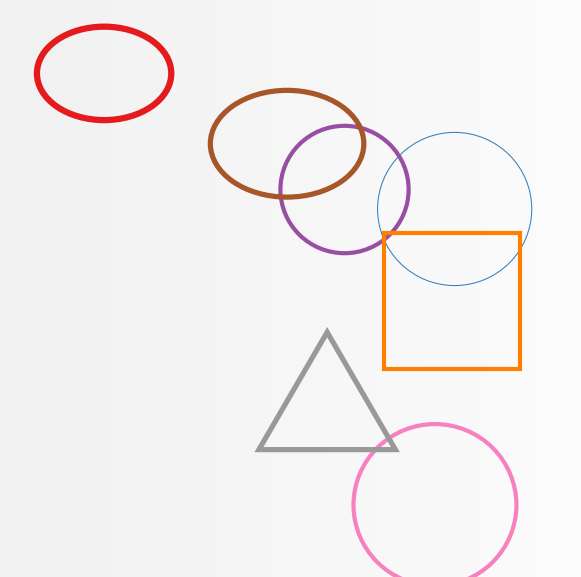[{"shape": "oval", "thickness": 3, "radius": 0.58, "center": [0.179, 0.872]}, {"shape": "circle", "thickness": 0.5, "radius": 0.66, "center": [0.782, 0.637]}, {"shape": "circle", "thickness": 2, "radius": 0.55, "center": [0.593, 0.671]}, {"shape": "square", "thickness": 2, "radius": 0.59, "center": [0.778, 0.478]}, {"shape": "oval", "thickness": 2.5, "radius": 0.66, "center": [0.494, 0.75]}, {"shape": "circle", "thickness": 2, "radius": 0.7, "center": [0.748, 0.125]}, {"shape": "triangle", "thickness": 2.5, "radius": 0.68, "center": [0.563, 0.288]}]